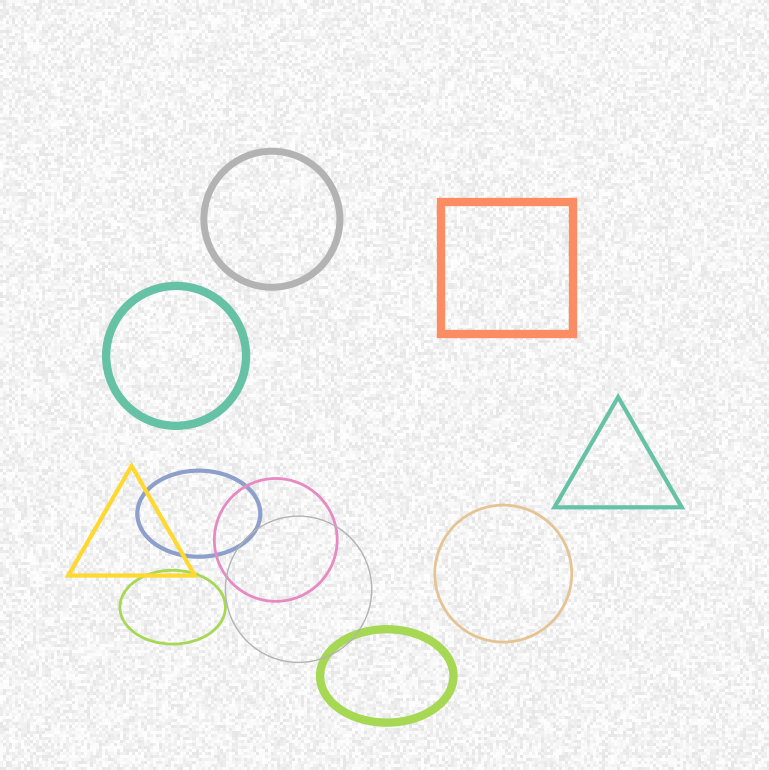[{"shape": "circle", "thickness": 3, "radius": 0.45, "center": [0.229, 0.538]}, {"shape": "triangle", "thickness": 1.5, "radius": 0.48, "center": [0.803, 0.389]}, {"shape": "square", "thickness": 3, "radius": 0.43, "center": [0.659, 0.652]}, {"shape": "oval", "thickness": 1.5, "radius": 0.4, "center": [0.258, 0.333]}, {"shape": "circle", "thickness": 1, "radius": 0.4, "center": [0.358, 0.299]}, {"shape": "oval", "thickness": 3, "radius": 0.43, "center": [0.502, 0.122]}, {"shape": "oval", "thickness": 1, "radius": 0.34, "center": [0.224, 0.211]}, {"shape": "triangle", "thickness": 1.5, "radius": 0.47, "center": [0.171, 0.3]}, {"shape": "circle", "thickness": 1, "radius": 0.44, "center": [0.654, 0.255]}, {"shape": "circle", "thickness": 0.5, "radius": 0.47, "center": [0.388, 0.235]}, {"shape": "circle", "thickness": 2.5, "radius": 0.44, "center": [0.353, 0.715]}]